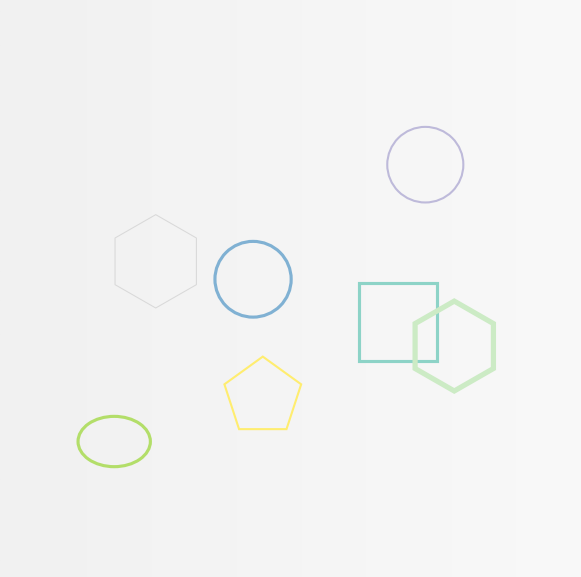[{"shape": "square", "thickness": 1.5, "radius": 0.34, "center": [0.685, 0.441]}, {"shape": "circle", "thickness": 1, "radius": 0.33, "center": [0.732, 0.714]}, {"shape": "circle", "thickness": 1.5, "radius": 0.33, "center": [0.435, 0.516]}, {"shape": "oval", "thickness": 1.5, "radius": 0.31, "center": [0.196, 0.235]}, {"shape": "hexagon", "thickness": 0.5, "radius": 0.4, "center": [0.268, 0.547]}, {"shape": "hexagon", "thickness": 2.5, "radius": 0.39, "center": [0.782, 0.4]}, {"shape": "pentagon", "thickness": 1, "radius": 0.35, "center": [0.452, 0.312]}]